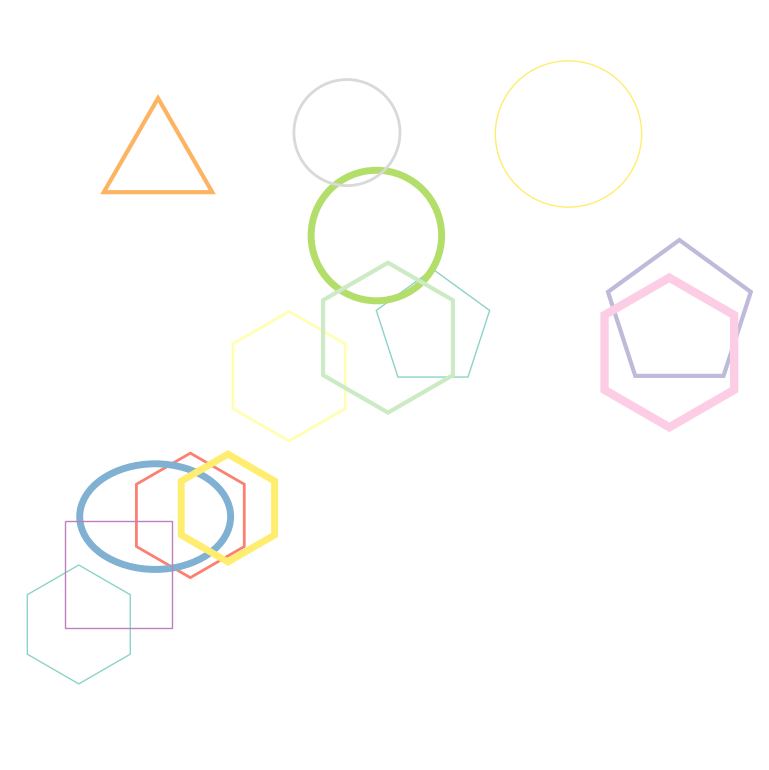[{"shape": "pentagon", "thickness": 0.5, "radius": 0.39, "center": [0.562, 0.573]}, {"shape": "hexagon", "thickness": 0.5, "radius": 0.39, "center": [0.102, 0.189]}, {"shape": "hexagon", "thickness": 1, "radius": 0.42, "center": [0.375, 0.511]}, {"shape": "pentagon", "thickness": 1.5, "radius": 0.49, "center": [0.882, 0.591]}, {"shape": "hexagon", "thickness": 1, "radius": 0.4, "center": [0.247, 0.331]}, {"shape": "oval", "thickness": 2.5, "radius": 0.49, "center": [0.202, 0.329]}, {"shape": "triangle", "thickness": 1.5, "radius": 0.41, "center": [0.205, 0.791]}, {"shape": "circle", "thickness": 2.5, "radius": 0.42, "center": [0.489, 0.694]}, {"shape": "hexagon", "thickness": 3, "radius": 0.49, "center": [0.869, 0.542]}, {"shape": "circle", "thickness": 1, "radius": 0.34, "center": [0.451, 0.828]}, {"shape": "square", "thickness": 0.5, "radius": 0.35, "center": [0.154, 0.254]}, {"shape": "hexagon", "thickness": 1.5, "radius": 0.49, "center": [0.504, 0.561]}, {"shape": "circle", "thickness": 0.5, "radius": 0.48, "center": [0.738, 0.826]}, {"shape": "hexagon", "thickness": 2.5, "radius": 0.35, "center": [0.296, 0.34]}]